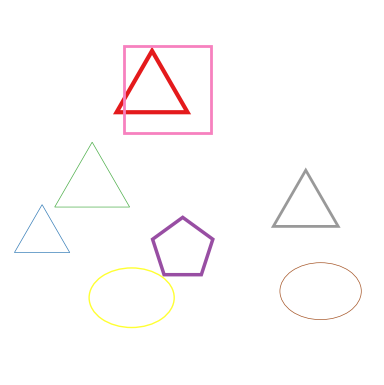[{"shape": "triangle", "thickness": 3, "radius": 0.53, "center": [0.395, 0.762]}, {"shape": "triangle", "thickness": 0.5, "radius": 0.41, "center": [0.109, 0.386]}, {"shape": "triangle", "thickness": 0.5, "radius": 0.56, "center": [0.239, 0.518]}, {"shape": "pentagon", "thickness": 2.5, "radius": 0.41, "center": [0.475, 0.353]}, {"shape": "oval", "thickness": 1, "radius": 0.55, "center": [0.342, 0.227]}, {"shape": "oval", "thickness": 0.5, "radius": 0.53, "center": [0.833, 0.244]}, {"shape": "square", "thickness": 2, "radius": 0.57, "center": [0.434, 0.768]}, {"shape": "triangle", "thickness": 2, "radius": 0.49, "center": [0.794, 0.461]}]